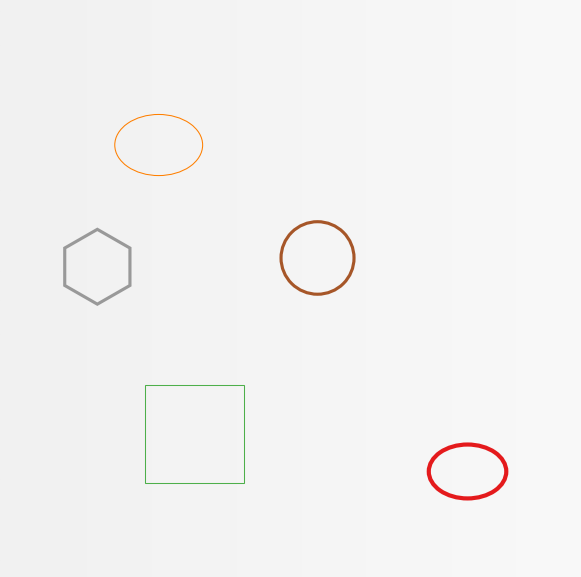[{"shape": "oval", "thickness": 2, "radius": 0.33, "center": [0.804, 0.183]}, {"shape": "square", "thickness": 0.5, "radius": 0.42, "center": [0.334, 0.248]}, {"shape": "oval", "thickness": 0.5, "radius": 0.38, "center": [0.273, 0.748]}, {"shape": "circle", "thickness": 1.5, "radius": 0.31, "center": [0.546, 0.552]}, {"shape": "hexagon", "thickness": 1.5, "radius": 0.32, "center": [0.167, 0.537]}]